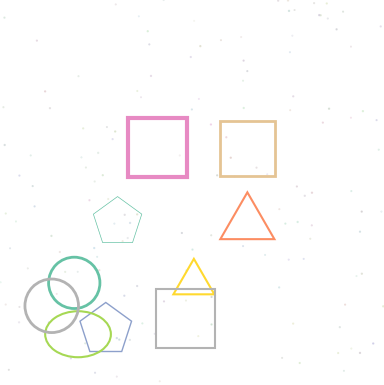[{"shape": "pentagon", "thickness": 0.5, "radius": 0.33, "center": [0.305, 0.423]}, {"shape": "circle", "thickness": 2, "radius": 0.33, "center": [0.193, 0.265]}, {"shape": "triangle", "thickness": 1.5, "radius": 0.41, "center": [0.643, 0.419]}, {"shape": "pentagon", "thickness": 1, "radius": 0.35, "center": [0.275, 0.144]}, {"shape": "square", "thickness": 3, "radius": 0.38, "center": [0.41, 0.616]}, {"shape": "oval", "thickness": 1.5, "radius": 0.43, "center": [0.203, 0.132]}, {"shape": "triangle", "thickness": 1.5, "radius": 0.31, "center": [0.504, 0.266]}, {"shape": "square", "thickness": 2, "radius": 0.35, "center": [0.643, 0.614]}, {"shape": "circle", "thickness": 2, "radius": 0.35, "center": [0.134, 0.206]}, {"shape": "square", "thickness": 1.5, "radius": 0.38, "center": [0.482, 0.173]}]